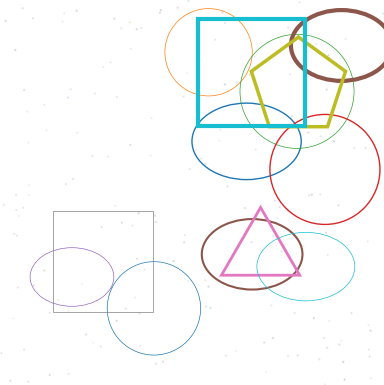[{"shape": "oval", "thickness": 1, "radius": 0.71, "center": [0.641, 0.633]}, {"shape": "circle", "thickness": 0.5, "radius": 0.61, "center": [0.4, 0.199]}, {"shape": "circle", "thickness": 0.5, "radius": 0.57, "center": [0.542, 0.864]}, {"shape": "circle", "thickness": 0.5, "radius": 0.74, "center": [0.772, 0.763]}, {"shape": "circle", "thickness": 1, "radius": 0.71, "center": [0.844, 0.56]}, {"shape": "oval", "thickness": 0.5, "radius": 0.54, "center": [0.187, 0.281]}, {"shape": "oval", "thickness": 1.5, "radius": 0.65, "center": [0.655, 0.339]}, {"shape": "oval", "thickness": 3, "radius": 0.66, "center": [0.887, 0.882]}, {"shape": "triangle", "thickness": 2, "radius": 0.59, "center": [0.677, 0.344]}, {"shape": "square", "thickness": 0.5, "radius": 0.65, "center": [0.268, 0.321]}, {"shape": "pentagon", "thickness": 2.5, "radius": 0.64, "center": [0.775, 0.775]}, {"shape": "square", "thickness": 3, "radius": 0.69, "center": [0.653, 0.811]}, {"shape": "oval", "thickness": 0.5, "radius": 0.64, "center": [0.794, 0.308]}]